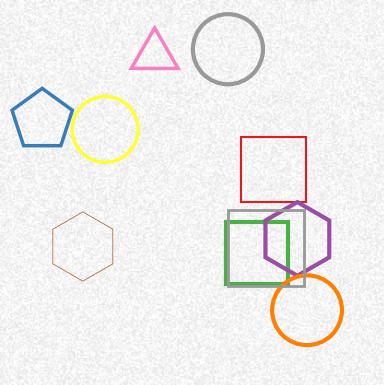[{"shape": "square", "thickness": 1.5, "radius": 0.42, "center": [0.711, 0.56]}, {"shape": "pentagon", "thickness": 2.5, "radius": 0.41, "center": [0.11, 0.688]}, {"shape": "square", "thickness": 3, "radius": 0.4, "center": [0.669, 0.342]}, {"shape": "hexagon", "thickness": 3, "radius": 0.48, "center": [0.772, 0.379]}, {"shape": "circle", "thickness": 3, "radius": 0.45, "center": [0.797, 0.194]}, {"shape": "circle", "thickness": 2.5, "radius": 0.43, "center": [0.273, 0.664]}, {"shape": "hexagon", "thickness": 0.5, "radius": 0.45, "center": [0.215, 0.36]}, {"shape": "triangle", "thickness": 2.5, "radius": 0.35, "center": [0.402, 0.857]}, {"shape": "circle", "thickness": 3, "radius": 0.46, "center": [0.592, 0.872]}, {"shape": "square", "thickness": 2, "radius": 0.49, "center": [0.691, 0.356]}]